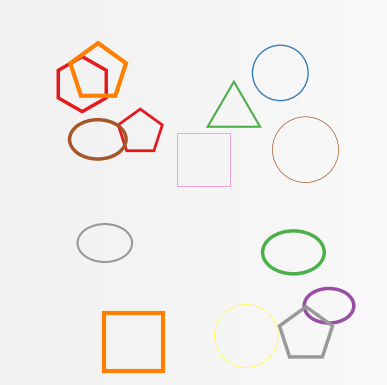[{"shape": "pentagon", "thickness": 2, "radius": 0.3, "center": [0.362, 0.657]}, {"shape": "hexagon", "thickness": 2.5, "radius": 0.36, "center": [0.212, 0.782]}, {"shape": "circle", "thickness": 1, "radius": 0.36, "center": [0.723, 0.811]}, {"shape": "oval", "thickness": 2.5, "radius": 0.4, "center": [0.757, 0.345]}, {"shape": "triangle", "thickness": 1.5, "radius": 0.39, "center": [0.604, 0.71]}, {"shape": "oval", "thickness": 2.5, "radius": 0.32, "center": [0.849, 0.206]}, {"shape": "pentagon", "thickness": 3, "radius": 0.38, "center": [0.253, 0.812]}, {"shape": "square", "thickness": 3, "radius": 0.38, "center": [0.345, 0.112]}, {"shape": "circle", "thickness": 0.5, "radius": 0.41, "center": [0.636, 0.127]}, {"shape": "circle", "thickness": 0.5, "radius": 0.43, "center": [0.788, 0.611]}, {"shape": "oval", "thickness": 2.5, "radius": 0.36, "center": [0.252, 0.638]}, {"shape": "square", "thickness": 0.5, "radius": 0.35, "center": [0.525, 0.585]}, {"shape": "oval", "thickness": 1.5, "radius": 0.35, "center": [0.27, 0.369]}, {"shape": "pentagon", "thickness": 2.5, "radius": 0.36, "center": [0.79, 0.131]}]